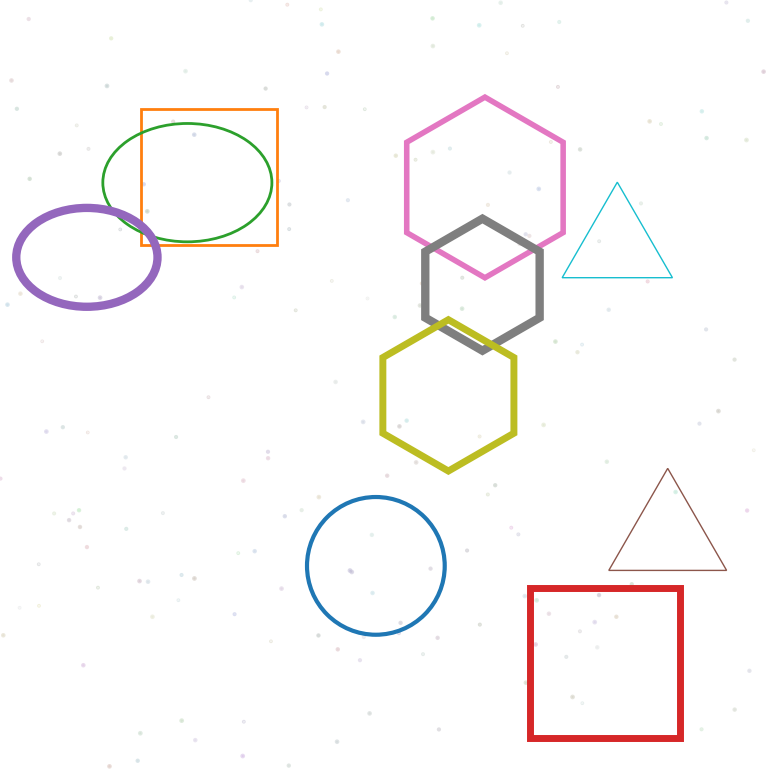[{"shape": "circle", "thickness": 1.5, "radius": 0.45, "center": [0.488, 0.265]}, {"shape": "square", "thickness": 1, "radius": 0.44, "center": [0.271, 0.77]}, {"shape": "oval", "thickness": 1, "radius": 0.55, "center": [0.243, 0.763]}, {"shape": "square", "thickness": 2.5, "radius": 0.49, "center": [0.785, 0.139]}, {"shape": "oval", "thickness": 3, "radius": 0.46, "center": [0.113, 0.666]}, {"shape": "triangle", "thickness": 0.5, "radius": 0.44, "center": [0.867, 0.303]}, {"shape": "hexagon", "thickness": 2, "radius": 0.59, "center": [0.63, 0.757]}, {"shape": "hexagon", "thickness": 3, "radius": 0.43, "center": [0.627, 0.63]}, {"shape": "hexagon", "thickness": 2.5, "radius": 0.49, "center": [0.582, 0.487]}, {"shape": "triangle", "thickness": 0.5, "radius": 0.41, "center": [0.802, 0.681]}]